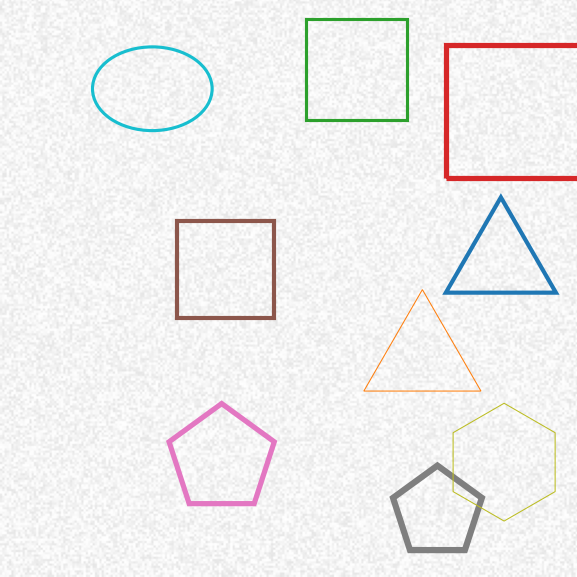[{"shape": "triangle", "thickness": 2, "radius": 0.55, "center": [0.867, 0.547]}, {"shape": "triangle", "thickness": 0.5, "radius": 0.59, "center": [0.731, 0.381]}, {"shape": "square", "thickness": 1.5, "radius": 0.44, "center": [0.618, 0.879]}, {"shape": "square", "thickness": 2.5, "radius": 0.58, "center": [0.888, 0.806]}, {"shape": "square", "thickness": 2, "radius": 0.42, "center": [0.391, 0.532]}, {"shape": "pentagon", "thickness": 2.5, "radius": 0.48, "center": [0.384, 0.205]}, {"shape": "pentagon", "thickness": 3, "radius": 0.4, "center": [0.757, 0.112]}, {"shape": "hexagon", "thickness": 0.5, "radius": 0.51, "center": [0.873, 0.199]}, {"shape": "oval", "thickness": 1.5, "radius": 0.52, "center": [0.264, 0.845]}]